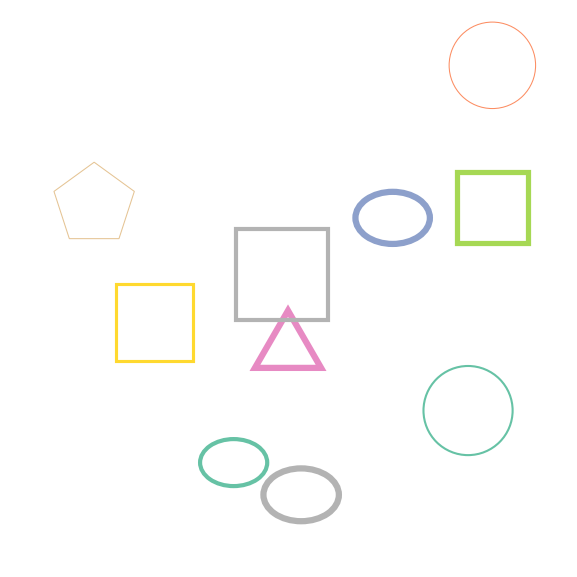[{"shape": "oval", "thickness": 2, "radius": 0.29, "center": [0.405, 0.198]}, {"shape": "circle", "thickness": 1, "radius": 0.39, "center": [0.81, 0.288]}, {"shape": "circle", "thickness": 0.5, "radius": 0.37, "center": [0.853, 0.886]}, {"shape": "oval", "thickness": 3, "radius": 0.32, "center": [0.68, 0.622]}, {"shape": "triangle", "thickness": 3, "radius": 0.33, "center": [0.499, 0.395]}, {"shape": "square", "thickness": 2.5, "radius": 0.31, "center": [0.853, 0.64]}, {"shape": "square", "thickness": 1.5, "radius": 0.34, "center": [0.268, 0.441]}, {"shape": "pentagon", "thickness": 0.5, "radius": 0.37, "center": [0.163, 0.645]}, {"shape": "square", "thickness": 2, "radius": 0.4, "center": [0.488, 0.524]}, {"shape": "oval", "thickness": 3, "radius": 0.33, "center": [0.521, 0.142]}]